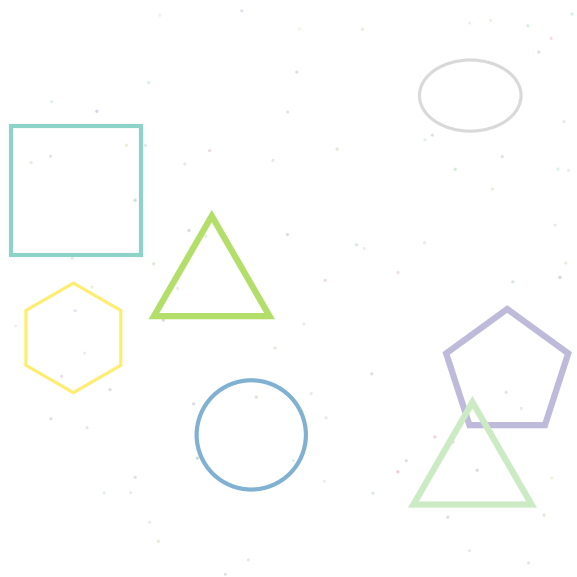[{"shape": "square", "thickness": 2, "radius": 0.56, "center": [0.132, 0.669]}, {"shape": "pentagon", "thickness": 3, "radius": 0.56, "center": [0.878, 0.353]}, {"shape": "circle", "thickness": 2, "radius": 0.47, "center": [0.435, 0.246]}, {"shape": "triangle", "thickness": 3, "radius": 0.58, "center": [0.367, 0.51]}, {"shape": "oval", "thickness": 1.5, "radius": 0.44, "center": [0.814, 0.834]}, {"shape": "triangle", "thickness": 3, "radius": 0.59, "center": [0.818, 0.185]}, {"shape": "hexagon", "thickness": 1.5, "radius": 0.47, "center": [0.127, 0.414]}]